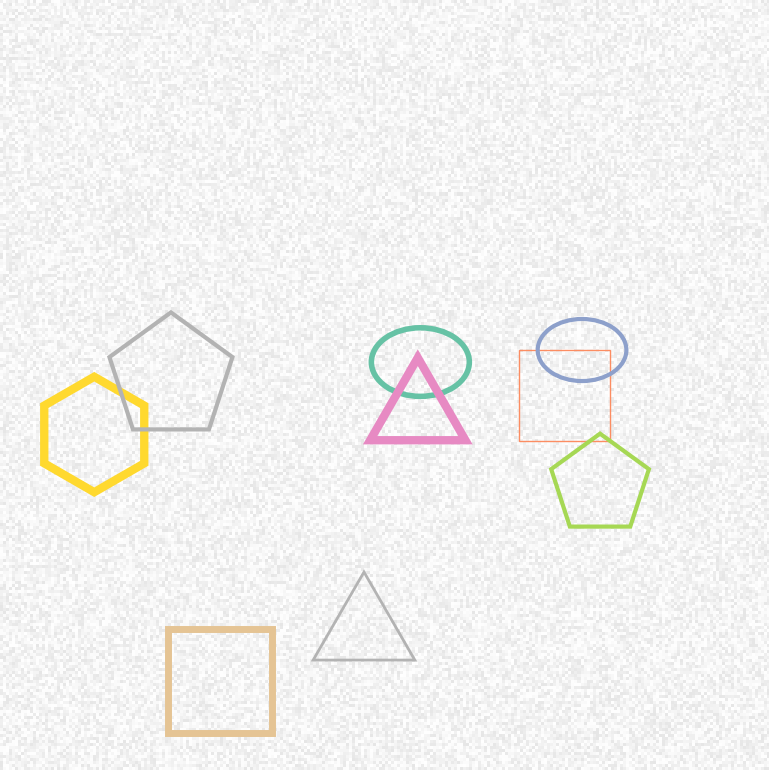[{"shape": "oval", "thickness": 2, "radius": 0.32, "center": [0.546, 0.53]}, {"shape": "square", "thickness": 0.5, "radius": 0.3, "center": [0.733, 0.486]}, {"shape": "oval", "thickness": 1.5, "radius": 0.29, "center": [0.756, 0.545]}, {"shape": "triangle", "thickness": 3, "radius": 0.36, "center": [0.543, 0.464]}, {"shape": "pentagon", "thickness": 1.5, "radius": 0.33, "center": [0.779, 0.37]}, {"shape": "hexagon", "thickness": 3, "radius": 0.37, "center": [0.122, 0.436]}, {"shape": "square", "thickness": 2.5, "radius": 0.34, "center": [0.286, 0.115]}, {"shape": "triangle", "thickness": 1, "radius": 0.38, "center": [0.473, 0.181]}, {"shape": "pentagon", "thickness": 1.5, "radius": 0.42, "center": [0.222, 0.51]}]